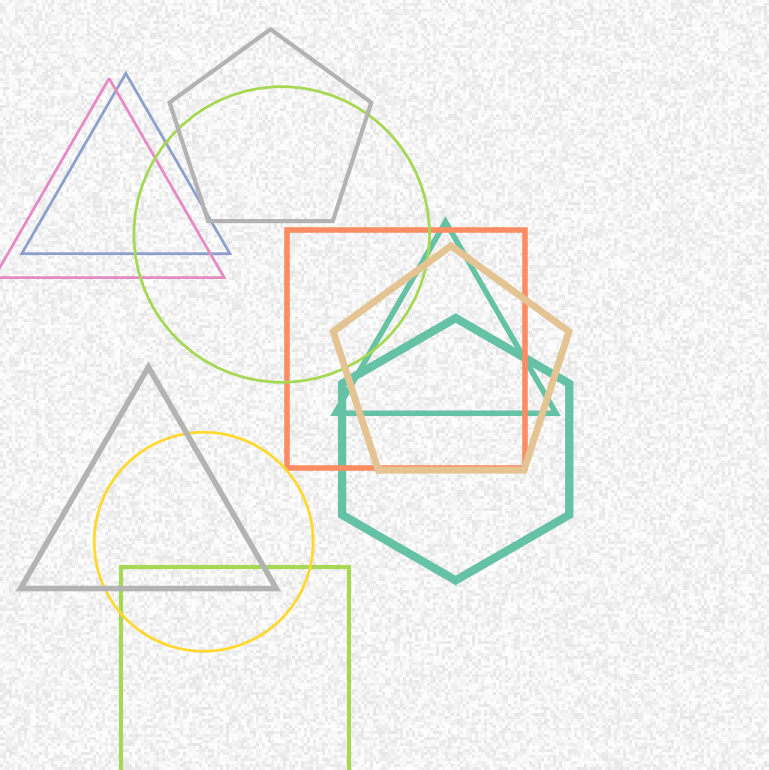[{"shape": "triangle", "thickness": 2, "radius": 0.83, "center": [0.579, 0.546]}, {"shape": "hexagon", "thickness": 3, "radius": 0.85, "center": [0.592, 0.417]}, {"shape": "square", "thickness": 2, "radius": 0.77, "center": [0.527, 0.547]}, {"shape": "triangle", "thickness": 1, "radius": 0.78, "center": [0.163, 0.749]}, {"shape": "triangle", "thickness": 1, "radius": 0.86, "center": [0.142, 0.726]}, {"shape": "circle", "thickness": 1, "radius": 0.96, "center": [0.366, 0.695]}, {"shape": "square", "thickness": 1.5, "radius": 0.74, "center": [0.305, 0.115]}, {"shape": "circle", "thickness": 1, "radius": 0.71, "center": [0.265, 0.296]}, {"shape": "pentagon", "thickness": 2.5, "radius": 0.8, "center": [0.586, 0.52]}, {"shape": "triangle", "thickness": 2, "radius": 0.96, "center": [0.193, 0.332]}, {"shape": "pentagon", "thickness": 1.5, "radius": 0.69, "center": [0.351, 0.824]}]